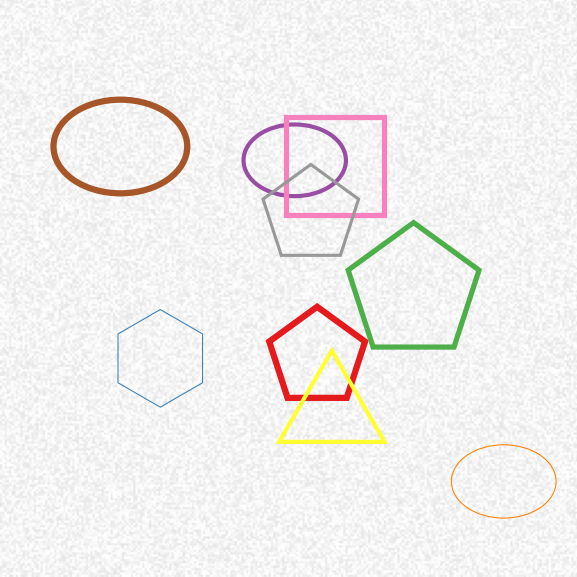[{"shape": "pentagon", "thickness": 3, "radius": 0.44, "center": [0.549, 0.381]}, {"shape": "hexagon", "thickness": 0.5, "radius": 0.42, "center": [0.278, 0.379]}, {"shape": "pentagon", "thickness": 2.5, "radius": 0.6, "center": [0.716, 0.495]}, {"shape": "oval", "thickness": 2, "radius": 0.44, "center": [0.51, 0.722]}, {"shape": "oval", "thickness": 0.5, "radius": 0.45, "center": [0.872, 0.165]}, {"shape": "triangle", "thickness": 2, "radius": 0.53, "center": [0.575, 0.287]}, {"shape": "oval", "thickness": 3, "radius": 0.58, "center": [0.208, 0.745]}, {"shape": "square", "thickness": 2.5, "radius": 0.42, "center": [0.58, 0.711]}, {"shape": "pentagon", "thickness": 1.5, "radius": 0.43, "center": [0.538, 0.627]}]